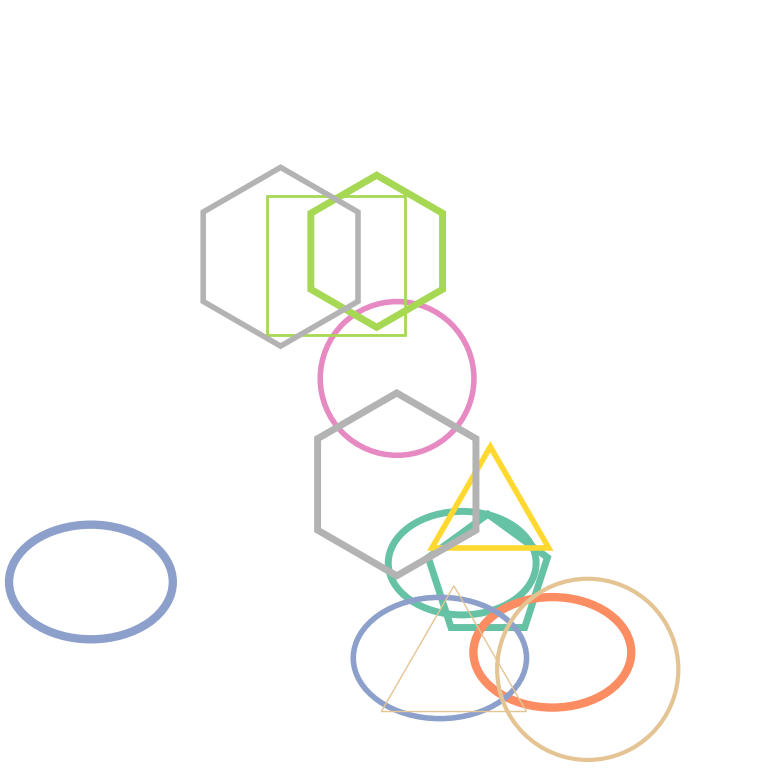[{"shape": "pentagon", "thickness": 2.5, "radius": 0.41, "center": [0.634, 0.251]}, {"shape": "oval", "thickness": 2.5, "radius": 0.48, "center": [0.6, 0.269]}, {"shape": "oval", "thickness": 3, "radius": 0.51, "center": [0.717, 0.153]}, {"shape": "oval", "thickness": 2, "radius": 0.56, "center": [0.571, 0.145]}, {"shape": "oval", "thickness": 3, "radius": 0.53, "center": [0.118, 0.244]}, {"shape": "circle", "thickness": 2, "radius": 0.5, "center": [0.516, 0.509]}, {"shape": "hexagon", "thickness": 2.5, "radius": 0.49, "center": [0.489, 0.674]}, {"shape": "square", "thickness": 1, "radius": 0.45, "center": [0.436, 0.655]}, {"shape": "triangle", "thickness": 2, "radius": 0.44, "center": [0.637, 0.332]}, {"shape": "circle", "thickness": 1.5, "radius": 0.59, "center": [0.763, 0.131]}, {"shape": "triangle", "thickness": 0.5, "radius": 0.54, "center": [0.589, 0.13]}, {"shape": "hexagon", "thickness": 2, "radius": 0.58, "center": [0.364, 0.667]}, {"shape": "hexagon", "thickness": 2.5, "radius": 0.59, "center": [0.515, 0.371]}]